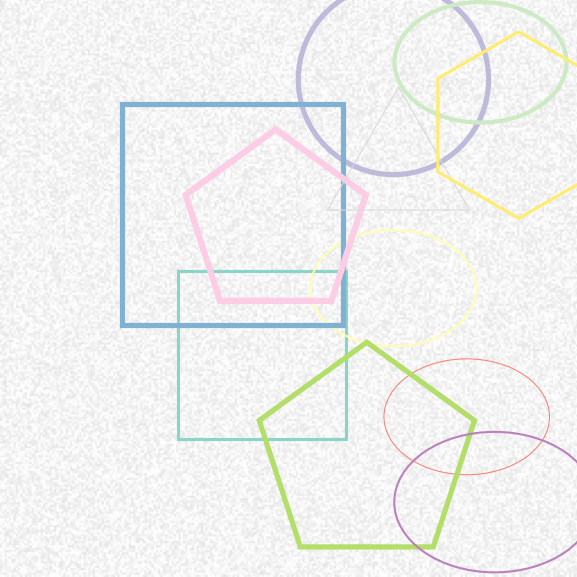[{"shape": "square", "thickness": 1.5, "radius": 0.72, "center": [0.454, 0.384]}, {"shape": "oval", "thickness": 1, "radius": 0.72, "center": [0.681, 0.5]}, {"shape": "circle", "thickness": 2.5, "radius": 0.82, "center": [0.681, 0.861]}, {"shape": "oval", "thickness": 0.5, "radius": 0.72, "center": [0.808, 0.277]}, {"shape": "square", "thickness": 2.5, "radius": 0.96, "center": [0.403, 0.628]}, {"shape": "pentagon", "thickness": 2.5, "radius": 0.98, "center": [0.635, 0.211]}, {"shape": "pentagon", "thickness": 3, "radius": 0.82, "center": [0.477, 0.611]}, {"shape": "triangle", "thickness": 0.5, "radius": 0.71, "center": [0.69, 0.706]}, {"shape": "oval", "thickness": 1, "radius": 0.87, "center": [0.857, 0.13]}, {"shape": "oval", "thickness": 2, "radius": 0.74, "center": [0.832, 0.891]}, {"shape": "hexagon", "thickness": 1.5, "radius": 0.81, "center": [0.898, 0.783]}]